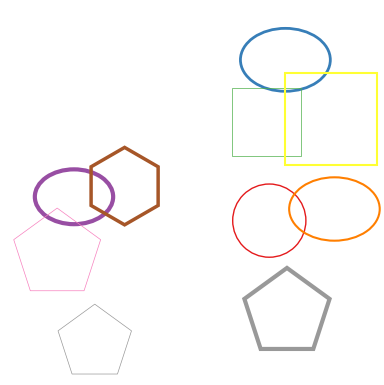[{"shape": "circle", "thickness": 1, "radius": 0.48, "center": [0.699, 0.427]}, {"shape": "oval", "thickness": 2, "radius": 0.58, "center": [0.741, 0.845]}, {"shape": "square", "thickness": 0.5, "radius": 0.45, "center": [0.693, 0.683]}, {"shape": "oval", "thickness": 3, "radius": 0.51, "center": [0.192, 0.489]}, {"shape": "oval", "thickness": 1.5, "radius": 0.59, "center": [0.869, 0.457]}, {"shape": "square", "thickness": 1.5, "radius": 0.6, "center": [0.86, 0.69]}, {"shape": "hexagon", "thickness": 2.5, "radius": 0.5, "center": [0.324, 0.517]}, {"shape": "pentagon", "thickness": 0.5, "radius": 0.59, "center": [0.149, 0.341]}, {"shape": "pentagon", "thickness": 3, "radius": 0.58, "center": [0.745, 0.188]}, {"shape": "pentagon", "thickness": 0.5, "radius": 0.5, "center": [0.246, 0.11]}]